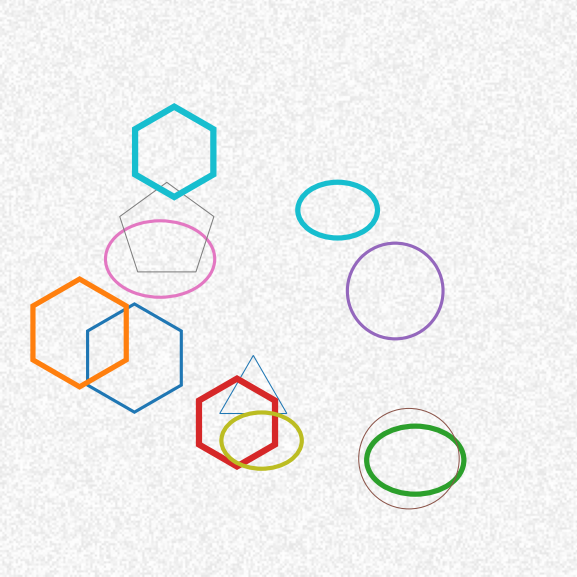[{"shape": "triangle", "thickness": 0.5, "radius": 0.34, "center": [0.439, 0.317]}, {"shape": "hexagon", "thickness": 1.5, "radius": 0.47, "center": [0.233, 0.379]}, {"shape": "hexagon", "thickness": 2.5, "radius": 0.47, "center": [0.138, 0.423]}, {"shape": "oval", "thickness": 2.5, "radius": 0.42, "center": [0.719, 0.202]}, {"shape": "hexagon", "thickness": 3, "radius": 0.38, "center": [0.41, 0.267]}, {"shape": "circle", "thickness": 1.5, "radius": 0.41, "center": [0.684, 0.495]}, {"shape": "circle", "thickness": 0.5, "radius": 0.44, "center": [0.708, 0.205]}, {"shape": "oval", "thickness": 1.5, "radius": 0.47, "center": [0.277, 0.551]}, {"shape": "pentagon", "thickness": 0.5, "radius": 0.43, "center": [0.289, 0.598]}, {"shape": "oval", "thickness": 2, "radius": 0.35, "center": [0.453, 0.236]}, {"shape": "hexagon", "thickness": 3, "radius": 0.39, "center": [0.302, 0.736]}, {"shape": "oval", "thickness": 2.5, "radius": 0.34, "center": [0.585, 0.635]}]